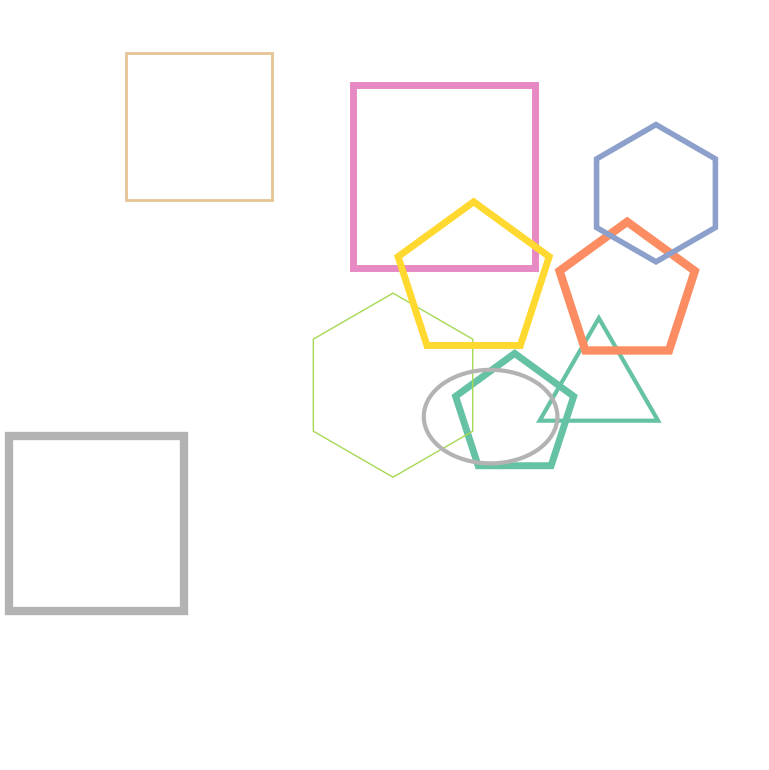[{"shape": "pentagon", "thickness": 2.5, "radius": 0.4, "center": [0.668, 0.46]}, {"shape": "triangle", "thickness": 1.5, "radius": 0.44, "center": [0.778, 0.498]}, {"shape": "pentagon", "thickness": 3, "radius": 0.46, "center": [0.815, 0.62]}, {"shape": "hexagon", "thickness": 2, "radius": 0.45, "center": [0.852, 0.749]}, {"shape": "square", "thickness": 2.5, "radius": 0.59, "center": [0.576, 0.771]}, {"shape": "hexagon", "thickness": 0.5, "radius": 0.6, "center": [0.51, 0.5]}, {"shape": "pentagon", "thickness": 2.5, "radius": 0.52, "center": [0.615, 0.635]}, {"shape": "square", "thickness": 1, "radius": 0.48, "center": [0.259, 0.836]}, {"shape": "square", "thickness": 3, "radius": 0.57, "center": [0.125, 0.321]}, {"shape": "oval", "thickness": 1.5, "radius": 0.43, "center": [0.637, 0.459]}]